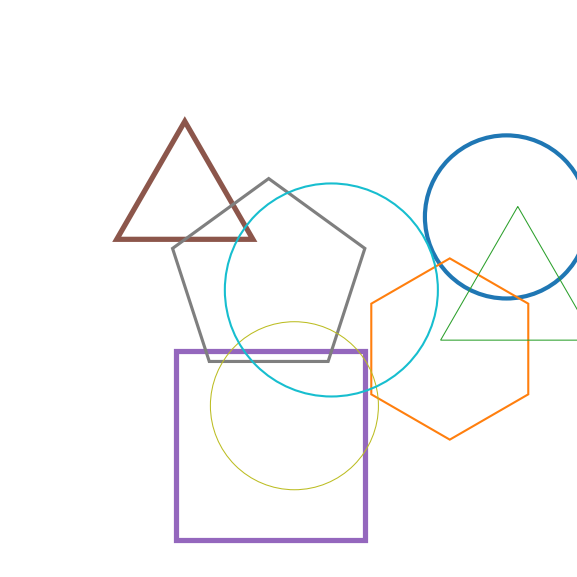[{"shape": "circle", "thickness": 2, "radius": 0.71, "center": [0.877, 0.624]}, {"shape": "hexagon", "thickness": 1, "radius": 0.78, "center": [0.779, 0.395]}, {"shape": "triangle", "thickness": 0.5, "radius": 0.77, "center": [0.897, 0.487]}, {"shape": "square", "thickness": 2.5, "radius": 0.82, "center": [0.468, 0.227]}, {"shape": "triangle", "thickness": 2.5, "radius": 0.68, "center": [0.32, 0.653]}, {"shape": "pentagon", "thickness": 1.5, "radius": 0.88, "center": [0.465, 0.515]}, {"shape": "circle", "thickness": 0.5, "radius": 0.73, "center": [0.51, 0.297]}, {"shape": "circle", "thickness": 1, "radius": 0.92, "center": [0.574, 0.497]}]